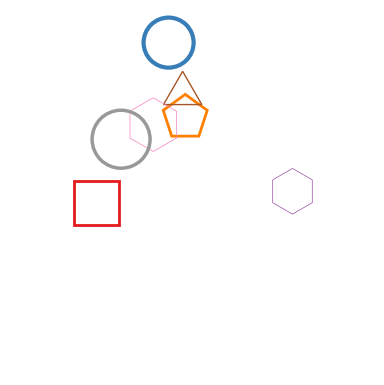[{"shape": "square", "thickness": 2, "radius": 0.29, "center": [0.251, 0.473]}, {"shape": "circle", "thickness": 3, "radius": 0.33, "center": [0.438, 0.889]}, {"shape": "hexagon", "thickness": 0.5, "radius": 0.3, "center": [0.76, 0.503]}, {"shape": "pentagon", "thickness": 2, "radius": 0.3, "center": [0.481, 0.695]}, {"shape": "triangle", "thickness": 1, "radius": 0.29, "center": [0.474, 0.757]}, {"shape": "hexagon", "thickness": 0.5, "radius": 0.35, "center": [0.398, 0.676]}, {"shape": "circle", "thickness": 2.5, "radius": 0.38, "center": [0.314, 0.638]}]